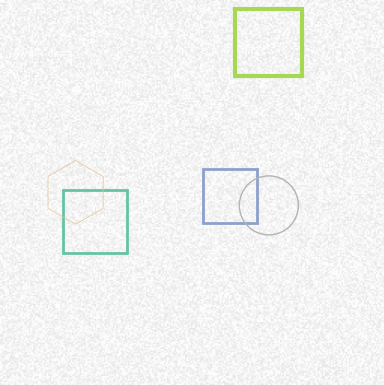[{"shape": "square", "thickness": 2, "radius": 0.41, "center": [0.247, 0.424]}, {"shape": "square", "thickness": 2, "radius": 0.35, "center": [0.597, 0.491]}, {"shape": "square", "thickness": 3, "radius": 0.43, "center": [0.697, 0.89]}, {"shape": "hexagon", "thickness": 0.5, "radius": 0.41, "center": [0.196, 0.5]}, {"shape": "circle", "thickness": 1, "radius": 0.38, "center": [0.698, 0.467]}]